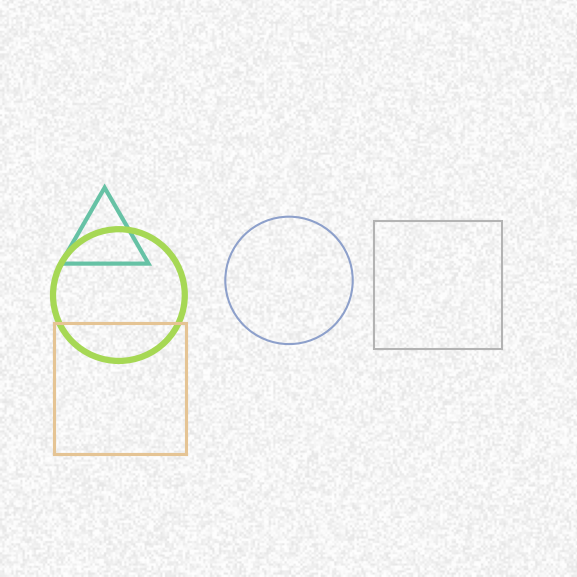[{"shape": "triangle", "thickness": 2, "radius": 0.44, "center": [0.181, 0.587]}, {"shape": "circle", "thickness": 1, "radius": 0.55, "center": [0.5, 0.514]}, {"shape": "circle", "thickness": 3, "radius": 0.57, "center": [0.206, 0.488]}, {"shape": "square", "thickness": 1.5, "radius": 0.57, "center": [0.208, 0.327]}, {"shape": "square", "thickness": 1, "radius": 0.55, "center": [0.758, 0.505]}]